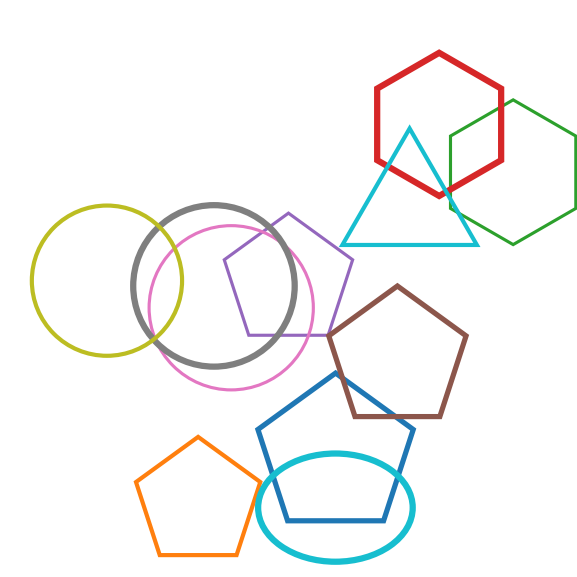[{"shape": "pentagon", "thickness": 2.5, "radius": 0.71, "center": [0.581, 0.212]}, {"shape": "pentagon", "thickness": 2, "radius": 0.57, "center": [0.343, 0.129]}, {"shape": "hexagon", "thickness": 1.5, "radius": 0.63, "center": [0.889, 0.701]}, {"shape": "hexagon", "thickness": 3, "radius": 0.62, "center": [0.76, 0.784]}, {"shape": "pentagon", "thickness": 1.5, "radius": 0.58, "center": [0.499, 0.513]}, {"shape": "pentagon", "thickness": 2.5, "radius": 0.62, "center": [0.688, 0.379]}, {"shape": "circle", "thickness": 1.5, "radius": 0.71, "center": [0.4, 0.466]}, {"shape": "circle", "thickness": 3, "radius": 0.7, "center": [0.37, 0.504]}, {"shape": "circle", "thickness": 2, "radius": 0.65, "center": [0.185, 0.513]}, {"shape": "triangle", "thickness": 2, "radius": 0.67, "center": [0.709, 0.642]}, {"shape": "oval", "thickness": 3, "radius": 0.67, "center": [0.581, 0.12]}]